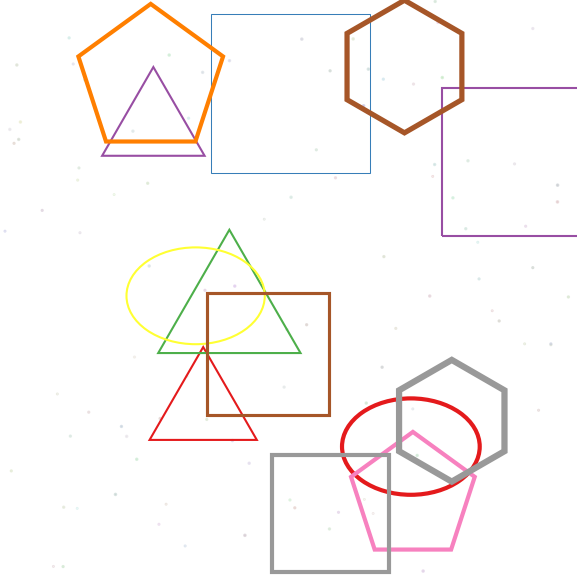[{"shape": "oval", "thickness": 2, "radius": 0.6, "center": [0.711, 0.226]}, {"shape": "triangle", "thickness": 1, "radius": 0.54, "center": [0.352, 0.291]}, {"shape": "square", "thickness": 0.5, "radius": 0.69, "center": [0.504, 0.837]}, {"shape": "triangle", "thickness": 1, "radius": 0.71, "center": [0.397, 0.459]}, {"shape": "triangle", "thickness": 1, "radius": 0.51, "center": [0.266, 0.781]}, {"shape": "square", "thickness": 1, "radius": 0.64, "center": [0.894, 0.719]}, {"shape": "pentagon", "thickness": 2, "radius": 0.66, "center": [0.261, 0.861]}, {"shape": "oval", "thickness": 1, "radius": 0.6, "center": [0.339, 0.487]}, {"shape": "hexagon", "thickness": 2.5, "radius": 0.57, "center": [0.7, 0.884]}, {"shape": "square", "thickness": 1.5, "radius": 0.53, "center": [0.464, 0.386]}, {"shape": "pentagon", "thickness": 2, "radius": 0.56, "center": [0.715, 0.139]}, {"shape": "hexagon", "thickness": 3, "radius": 0.53, "center": [0.782, 0.271]}, {"shape": "square", "thickness": 2, "radius": 0.51, "center": [0.572, 0.11]}]